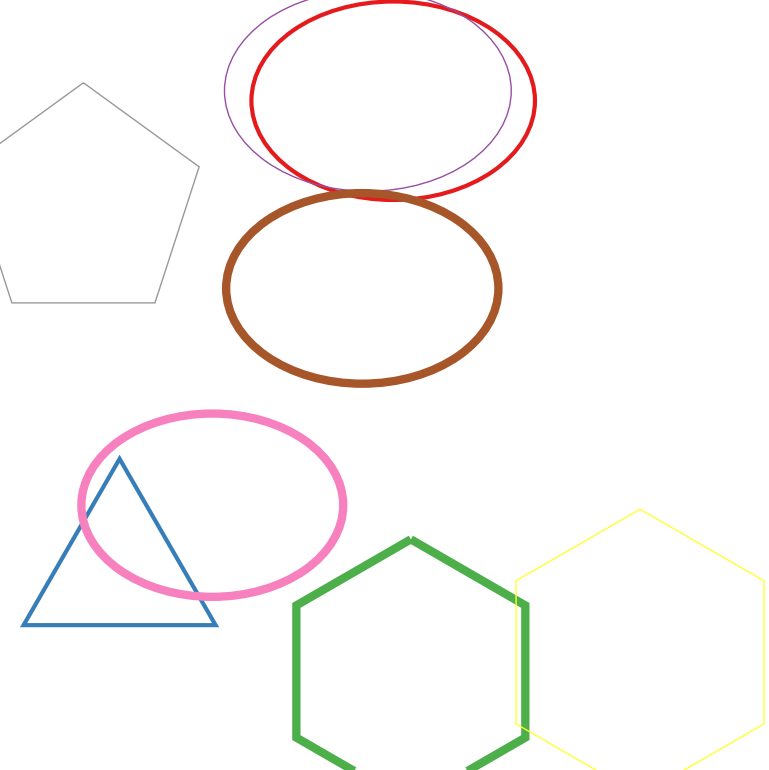[{"shape": "oval", "thickness": 1.5, "radius": 0.92, "center": [0.511, 0.869]}, {"shape": "triangle", "thickness": 1.5, "radius": 0.72, "center": [0.155, 0.26]}, {"shape": "hexagon", "thickness": 3, "radius": 0.86, "center": [0.534, 0.128]}, {"shape": "oval", "thickness": 0.5, "radius": 0.93, "center": [0.478, 0.882]}, {"shape": "hexagon", "thickness": 0.5, "radius": 0.93, "center": [0.831, 0.153]}, {"shape": "oval", "thickness": 3, "radius": 0.88, "center": [0.47, 0.625]}, {"shape": "oval", "thickness": 3, "radius": 0.85, "center": [0.276, 0.344]}, {"shape": "pentagon", "thickness": 0.5, "radius": 0.79, "center": [0.108, 0.734]}]